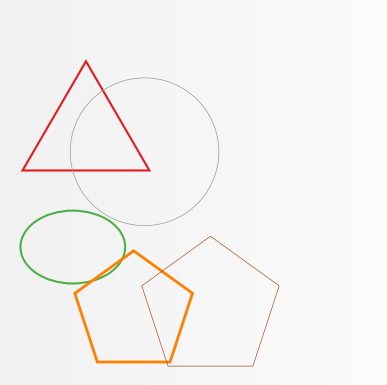[{"shape": "triangle", "thickness": 1.5, "radius": 0.95, "center": [0.222, 0.652]}, {"shape": "oval", "thickness": 1.5, "radius": 0.68, "center": [0.188, 0.358]}, {"shape": "pentagon", "thickness": 2, "radius": 0.8, "center": [0.345, 0.189]}, {"shape": "pentagon", "thickness": 0.5, "radius": 0.93, "center": [0.543, 0.2]}, {"shape": "circle", "thickness": 0.5, "radius": 0.96, "center": [0.373, 0.606]}]